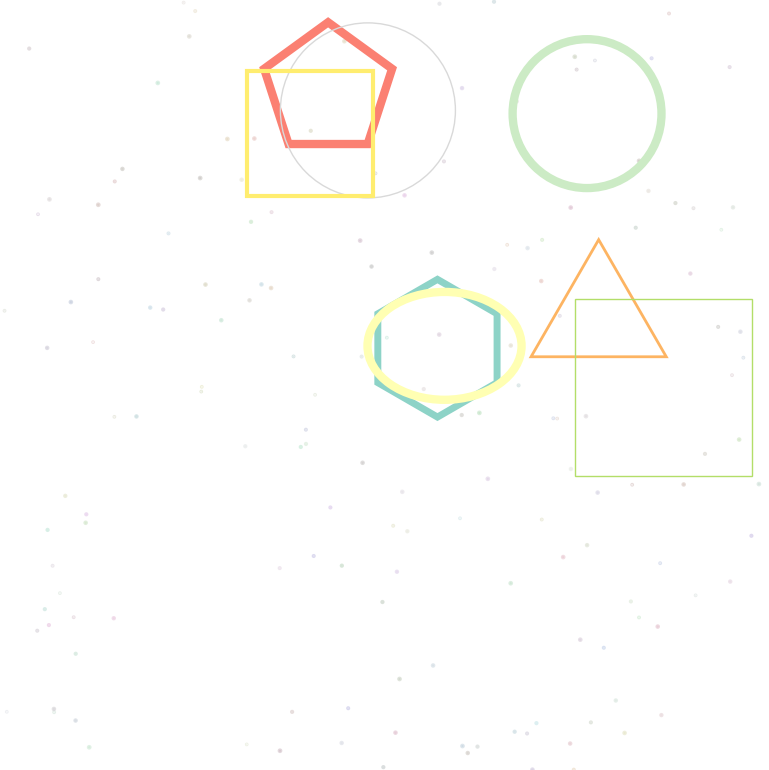[{"shape": "hexagon", "thickness": 2.5, "radius": 0.45, "center": [0.568, 0.548]}, {"shape": "oval", "thickness": 3, "radius": 0.5, "center": [0.577, 0.551]}, {"shape": "pentagon", "thickness": 3, "radius": 0.44, "center": [0.426, 0.884]}, {"shape": "triangle", "thickness": 1, "radius": 0.51, "center": [0.777, 0.587]}, {"shape": "square", "thickness": 0.5, "radius": 0.58, "center": [0.862, 0.497]}, {"shape": "circle", "thickness": 0.5, "radius": 0.57, "center": [0.478, 0.857]}, {"shape": "circle", "thickness": 3, "radius": 0.48, "center": [0.762, 0.852]}, {"shape": "square", "thickness": 1.5, "radius": 0.41, "center": [0.402, 0.827]}]